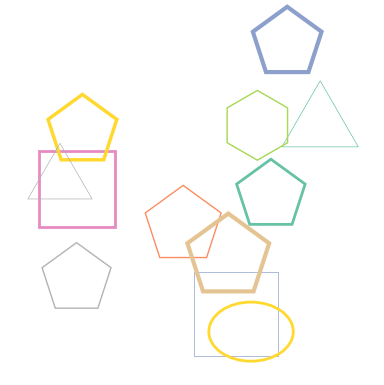[{"shape": "triangle", "thickness": 0.5, "radius": 0.57, "center": [0.832, 0.676]}, {"shape": "pentagon", "thickness": 2, "radius": 0.47, "center": [0.704, 0.493]}, {"shape": "pentagon", "thickness": 1, "radius": 0.52, "center": [0.476, 0.415]}, {"shape": "pentagon", "thickness": 3, "radius": 0.47, "center": [0.746, 0.889]}, {"shape": "square", "thickness": 0.5, "radius": 0.55, "center": [0.612, 0.185]}, {"shape": "square", "thickness": 2, "radius": 0.5, "center": [0.199, 0.509]}, {"shape": "hexagon", "thickness": 1, "radius": 0.45, "center": [0.669, 0.675]}, {"shape": "pentagon", "thickness": 2.5, "radius": 0.47, "center": [0.214, 0.661]}, {"shape": "oval", "thickness": 2, "radius": 0.55, "center": [0.652, 0.139]}, {"shape": "pentagon", "thickness": 3, "radius": 0.56, "center": [0.593, 0.334]}, {"shape": "triangle", "thickness": 0.5, "radius": 0.48, "center": [0.156, 0.531]}, {"shape": "pentagon", "thickness": 1, "radius": 0.47, "center": [0.199, 0.276]}]